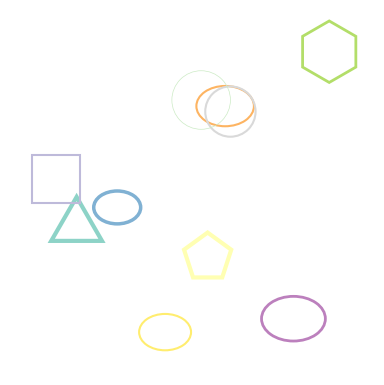[{"shape": "triangle", "thickness": 3, "radius": 0.38, "center": [0.199, 0.412]}, {"shape": "pentagon", "thickness": 3, "radius": 0.32, "center": [0.539, 0.331]}, {"shape": "square", "thickness": 1.5, "radius": 0.31, "center": [0.147, 0.534]}, {"shape": "oval", "thickness": 2.5, "radius": 0.3, "center": [0.304, 0.461]}, {"shape": "oval", "thickness": 1.5, "radius": 0.37, "center": [0.585, 0.724]}, {"shape": "hexagon", "thickness": 2, "radius": 0.4, "center": [0.855, 0.866]}, {"shape": "circle", "thickness": 1.5, "radius": 0.33, "center": [0.598, 0.71]}, {"shape": "oval", "thickness": 2, "radius": 0.41, "center": [0.762, 0.172]}, {"shape": "circle", "thickness": 0.5, "radius": 0.38, "center": [0.522, 0.74]}, {"shape": "oval", "thickness": 1.5, "radius": 0.34, "center": [0.429, 0.137]}]